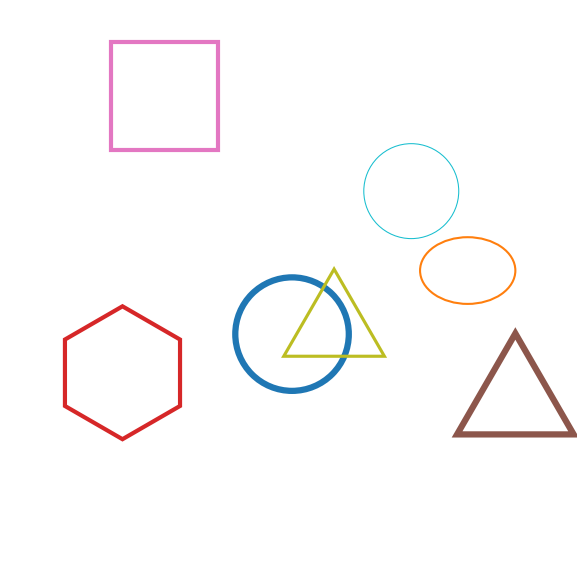[{"shape": "circle", "thickness": 3, "radius": 0.49, "center": [0.506, 0.421]}, {"shape": "oval", "thickness": 1, "radius": 0.41, "center": [0.81, 0.531]}, {"shape": "hexagon", "thickness": 2, "radius": 0.58, "center": [0.212, 0.354]}, {"shape": "triangle", "thickness": 3, "radius": 0.58, "center": [0.892, 0.305]}, {"shape": "square", "thickness": 2, "radius": 0.46, "center": [0.285, 0.833]}, {"shape": "triangle", "thickness": 1.5, "radius": 0.5, "center": [0.578, 0.433]}, {"shape": "circle", "thickness": 0.5, "radius": 0.41, "center": [0.712, 0.668]}]